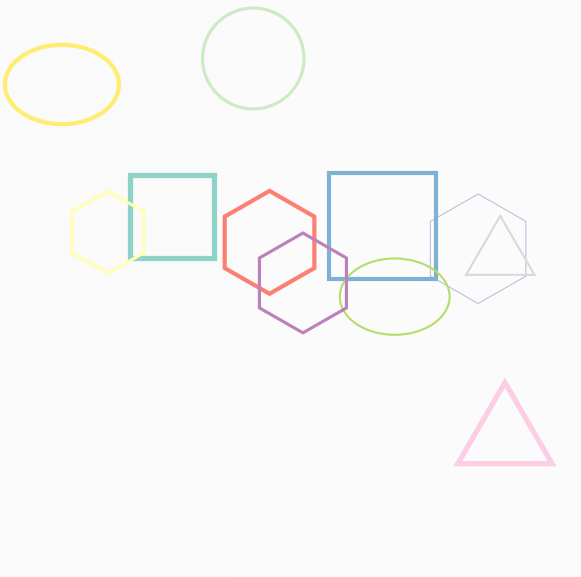[{"shape": "square", "thickness": 2.5, "radius": 0.36, "center": [0.296, 0.625]}, {"shape": "hexagon", "thickness": 1.5, "radius": 0.36, "center": [0.186, 0.597]}, {"shape": "hexagon", "thickness": 0.5, "radius": 0.47, "center": [0.823, 0.568]}, {"shape": "hexagon", "thickness": 2, "radius": 0.45, "center": [0.464, 0.58]}, {"shape": "square", "thickness": 2, "radius": 0.46, "center": [0.658, 0.608]}, {"shape": "oval", "thickness": 1, "radius": 0.47, "center": [0.679, 0.485]}, {"shape": "triangle", "thickness": 2.5, "radius": 0.47, "center": [0.869, 0.243]}, {"shape": "triangle", "thickness": 1, "radius": 0.34, "center": [0.861, 0.557]}, {"shape": "hexagon", "thickness": 1.5, "radius": 0.43, "center": [0.521, 0.509]}, {"shape": "circle", "thickness": 1.5, "radius": 0.44, "center": [0.436, 0.898]}, {"shape": "oval", "thickness": 2, "radius": 0.49, "center": [0.107, 0.853]}]